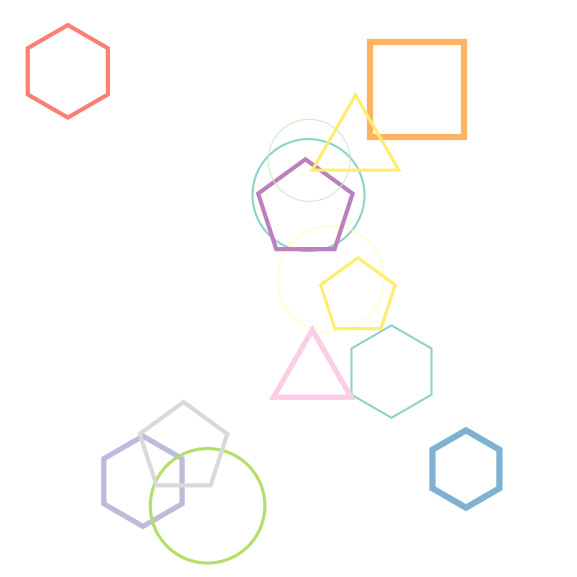[{"shape": "circle", "thickness": 1, "radius": 0.48, "center": [0.534, 0.661]}, {"shape": "hexagon", "thickness": 1, "radius": 0.4, "center": [0.678, 0.356]}, {"shape": "circle", "thickness": 0.5, "radius": 0.46, "center": [0.573, 0.516]}, {"shape": "hexagon", "thickness": 2.5, "radius": 0.39, "center": [0.248, 0.166]}, {"shape": "hexagon", "thickness": 2, "radius": 0.4, "center": [0.117, 0.876]}, {"shape": "hexagon", "thickness": 3, "radius": 0.33, "center": [0.807, 0.187]}, {"shape": "square", "thickness": 3, "radius": 0.41, "center": [0.722, 0.845]}, {"shape": "circle", "thickness": 1.5, "radius": 0.5, "center": [0.359, 0.123]}, {"shape": "triangle", "thickness": 2.5, "radius": 0.39, "center": [0.541, 0.35]}, {"shape": "pentagon", "thickness": 2, "radius": 0.4, "center": [0.318, 0.223]}, {"shape": "pentagon", "thickness": 2, "radius": 0.43, "center": [0.529, 0.637]}, {"shape": "circle", "thickness": 0.5, "radius": 0.35, "center": [0.535, 0.721]}, {"shape": "triangle", "thickness": 1.5, "radius": 0.43, "center": [0.616, 0.748]}, {"shape": "pentagon", "thickness": 1.5, "radius": 0.34, "center": [0.62, 0.485]}]